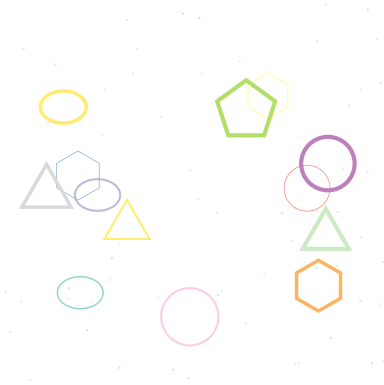[{"shape": "oval", "thickness": 1, "radius": 0.3, "center": [0.208, 0.24]}, {"shape": "hexagon", "thickness": 1, "radius": 0.3, "center": [0.696, 0.751]}, {"shape": "oval", "thickness": 1.5, "radius": 0.29, "center": [0.253, 0.493]}, {"shape": "circle", "thickness": 0.5, "radius": 0.3, "center": [0.798, 0.511]}, {"shape": "hexagon", "thickness": 0.5, "radius": 0.32, "center": [0.202, 0.544]}, {"shape": "hexagon", "thickness": 2.5, "radius": 0.33, "center": [0.827, 0.258]}, {"shape": "pentagon", "thickness": 3, "radius": 0.4, "center": [0.639, 0.712]}, {"shape": "circle", "thickness": 1.5, "radius": 0.37, "center": [0.493, 0.177]}, {"shape": "triangle", "thickness": 2.5, "radius": 0.37, "center": [0.121, 0.499]}, {"shape": "circle", "thickness": 3, "radius": 0.35, "center": [0.852, 0.575]}, {"shape": "triangle", "thickness": 3, "radius": 0.35, "center": [0.846, 0.388]}, {"shape": "triangle", "thickness": 1.5, "radius": 0.34, "center": [0.33, 0.413]}, {"shape": "oval", "thickness": 2.5, "radius": 0.3, "center": [0.165, 0.722]}]